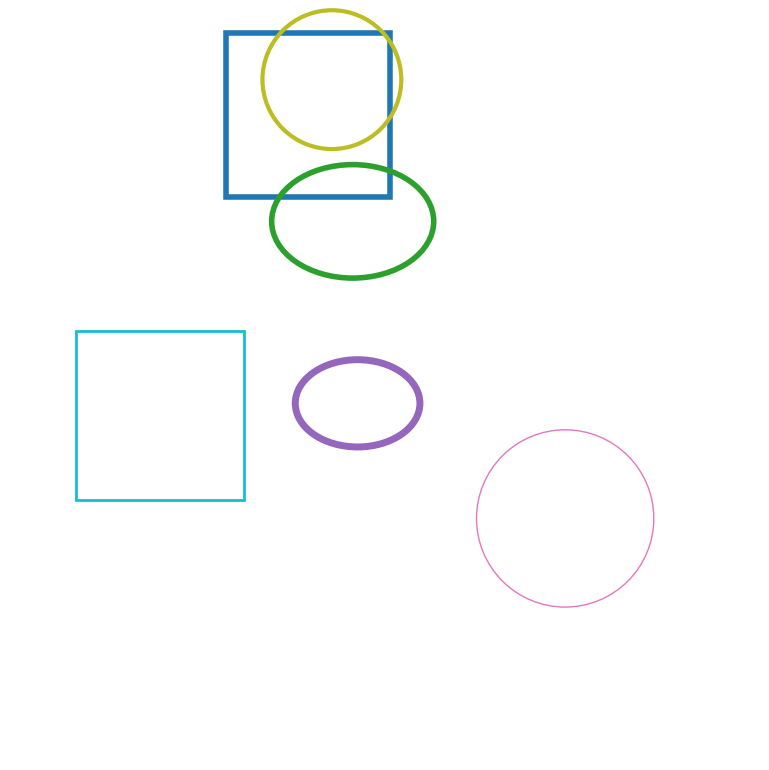[{"shape": "square", "thickness": 2, "radius": 0.53, "center": [0.4, 0.85]}, {"shape": "oval", "thickness": 2, "radius": 0.53, "center": [0.458, 0.713]}, {"shape": "oval", "thickness": 2.5, "radius": 0.4, "center": [0.464, 0.476]}, {"shape": "circle", "thickness": 0.5, "radius": 0.58, "center": [0.734, 0.327]}, {"shape": "circle", "thickness": 1.5, "radius": 0.45, "center": [0.431, 0.897]}, {"shape": "square", "thickness": 1, "radius": 0.55, "center": [0.208, 0.461]}]